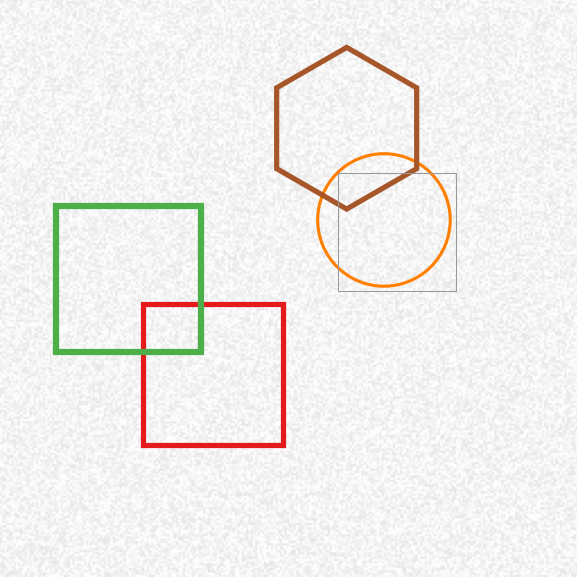[{"shape": "square", "thickness": 2.5, "radius": 0.61, "center": [0.369, 0.351]}, {"shape": "square", "thickness": 3, "radius": 0.63, "center": [0.222, 0.516]}, {"shape": "circle", "thickness": 1.5, "radius": 0.57, "center": [0.665, 0.618]}, {"shape": "hexagon", "thickness": 2.5, "radius": 0.7, "center": [0.6, 0.777]}, {"shape": "square", "thickness": 0.5, "radius": 0.51, "center": [0.687, 0.597]}]